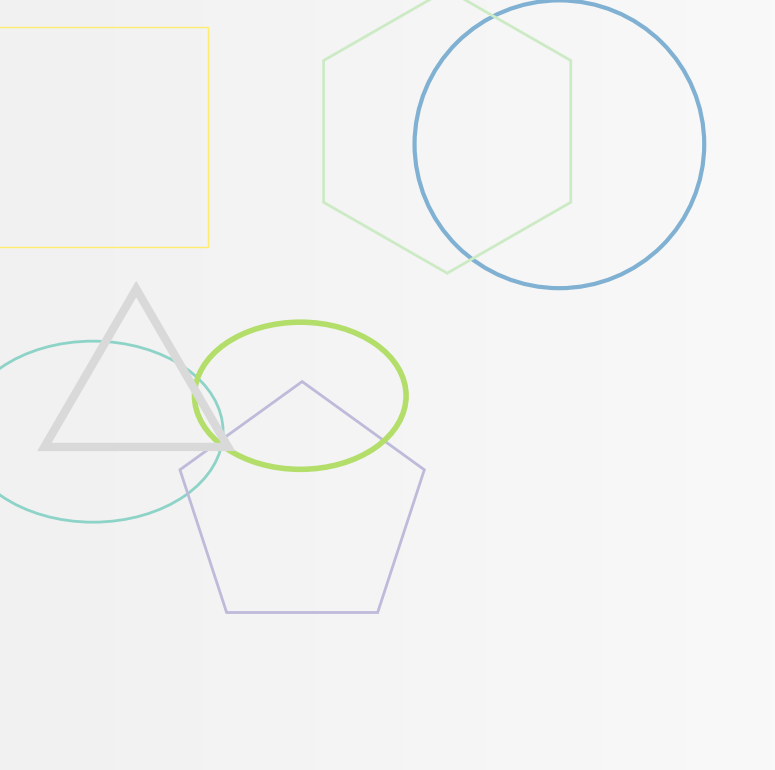[{"shape": "oval", "thickness": 1, "radius": 0.84, "center": [0.12, 0.439]}, {"shape": "pentagon", "thickness": 1, "radius": 0.83, "center": [0.39, 0.339]}, {"shape": "circle", "thickness": 1.5, "radius": 0.93, "center": [0.722, 0.813]}, {"shape": "oval", "thickness": 2, "radius": 0.68, "center": [0.387, 0.486]}, {"shape": "triangle", "thickness": 3, "radius": 0.68, "center": [0.176, 0.488]}, {"shape": "hexagon", "thickness": 1, "radius": 0.92, "center": [0.577, 0.829]}, {"shape": "square", "thickness": 0.5, "radius": 0.71, "center": [0.126, 0.822]}]